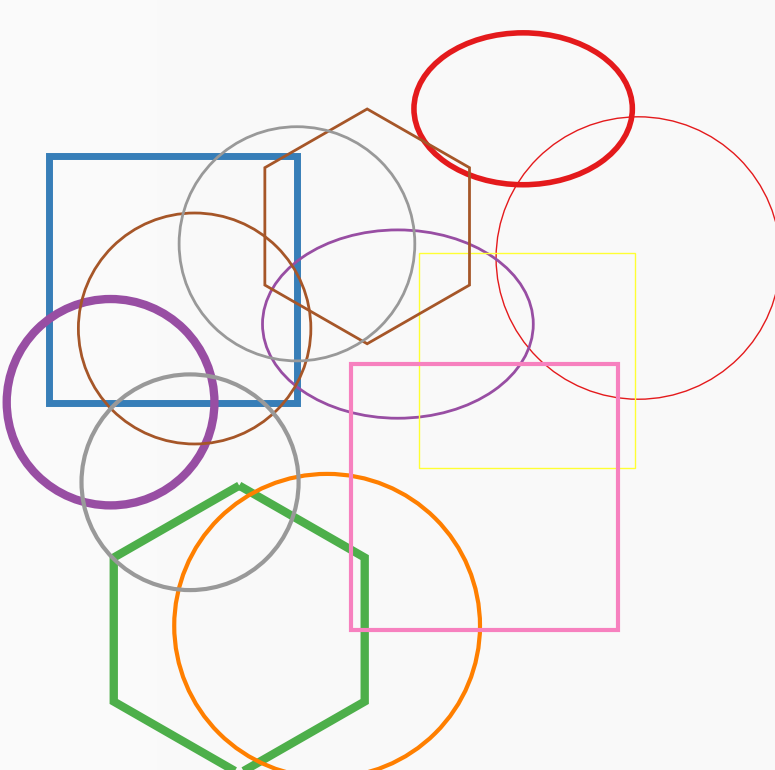[{"shape": "circle", "thickness": 0.5, "radius": 0.92, "center": [0.824, 0.665]}, {"shape": "oval", "thickness": 2, "radius": 0.7, "center": [0.675, 0.859]}, {"shape": "square", "thickness": 2.5, "radius": 0.8, "center": [0.223, 0.637]}, {"shape": "hexagon", "thickness": 3, "radius": 0.93, "center": [0.309, 0.182]}, {"shape": "oval", "thickness": 1, "radius": 0.87, "center": [0.513, 0.579]}, {"shape": "circle", "thickness": 3, "radius": 0.67, "center": [0.143, 0.478]}, {"shape": "circle", "thickness": 1.5, "radius": 0.99, "center": [0.422, 0.187]}, {"shape": "square", "thickness": 0.5, "radius": 0.7, "center": [0.68, 0.532]}, {"shape": "hexagon", "thickness": 1, "radius": 0.76, "center": [0.474, 0.706]}, {"shape": "circle", "thickness": 1, "radius": 0.75, "center": [0.251, 0.573]}, {"shape": "square", "thickness": 1.5, "radius": 0.86, "center": [0.626, 0.355]}, {"shape": "circle", "thickness": 1.5, "radius": 0.7, "center": [0.245, 0.374]}, {"shape": "circle", "thickness": 1, "radius": 0.76, "center": [0.383, 0.683]}]